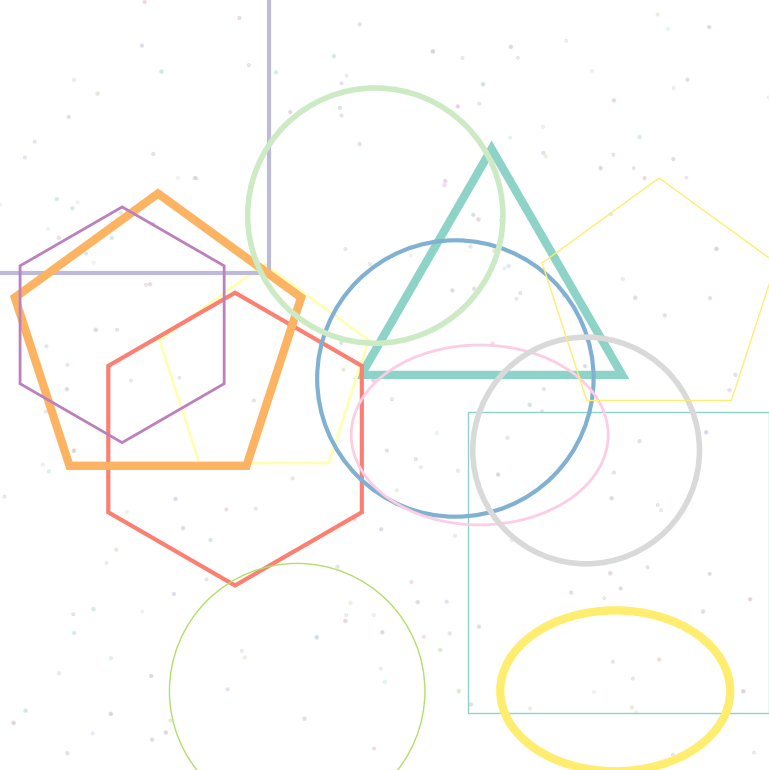[{"shape": "triangle", "thickness": 3, "radius": 0.98, "center": [0.638, 0.611]}, {"shape": "square", "thickness": 0.5, "radius": 0.98, "center": [0.803, 0.27]}, {"shape": "pentagon", "thickness": 1, "radius": 0.71, "center": [0.343, 0.514]}, {"shape": "square", "thickness": 1.5, "radius": 0.99, "center": [0.151, 0.844]}, {"shape": "hexagon", "thickness": 1.5, "radius": 0.95, "center": [0.305, 0.43]}, {"shape": "circle", "thickness": 1.5, "radius": 0.9, "center": [0.591, 0.508]}, {"shape": "pentagon", "thickness": 3, "radius": 0.98, "center": [0.205, 0.553]}, {"shape": "circle", "thickness": 0.5, "radius": 0.83, "center": [0.386, 0.102]}, {"shape": "oval", "thickness": 1, "radius": 0.83, "center": [0.623, 0.435]}, {"shape": "circle", "thickness": 2, "radius": 0.74, "center": [0.761, 0.415]}, {"shape": "hexagon", "thickness": 1, "radius": 0.77, "center": [0.159, 0.578]}, {"shape": "circle", "thickness": 2, "radius": 0.83, "center": [0.487, 0.72]}, {"shape": "oval", "thickness": 3, "radius": 0.75, "center": [0.799, 0.103]}, {"shape": "pentagon", "thickness": 0.5, "radius": 0.8, "center": [0.856, 0.609]}]